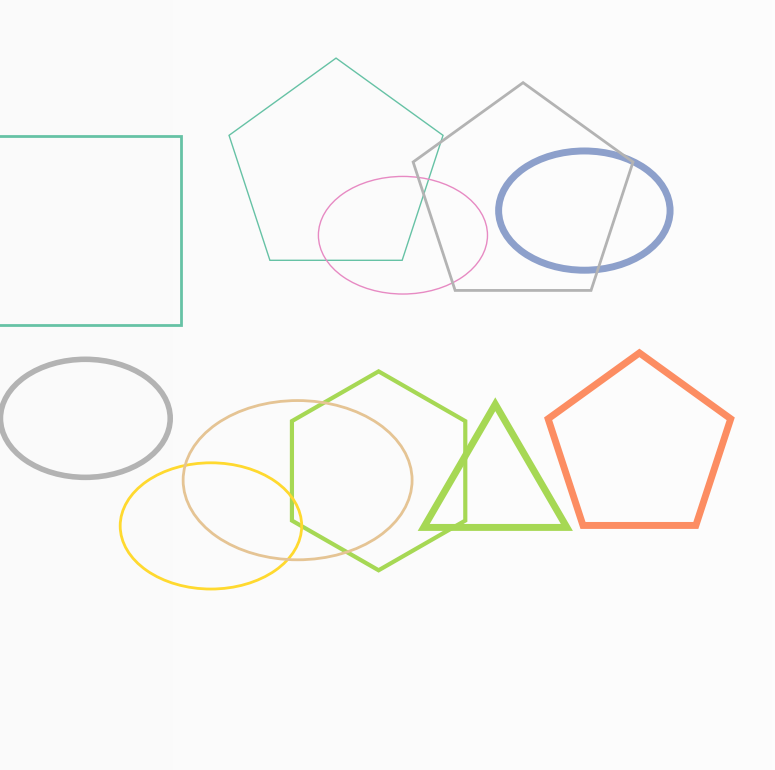[{"shape": "square", "thickness": 1, "radius": 0.61, "center": [0.111, 0.701]}, {"shape": "pentagon", "thickness": 0.5, "radius": 0.73, "center": [0.434, 0.779]}, {"shape": "pentagon", "thickness": 2.5, "radius": 0.62, "center": [0.825, 0.418]}, {"shape": "oval", "thickness": 2.5, "radius": 0.55, "center": [0.754, 0.727]}, {"shape": "oval", "thickness": 0.5, "radius": 0.55, "center": [0.52, 0.695]}, {"shape": "hexagon", "thickness": 1.5, "radius": 0.65, "center": [0.489, 0.389]}, {"shape": "triangle", "thickness": 2.5, "radius": 0.53, "center": [0.639, 0.368]}, {"shape": "oval", "thickness": 1, "radius": 0.59, "center": [0.272, 0.317]}, {"shape": "oval", "thickness": 1, "radius": 0.74, "center": [0.384, 0.376]}, {"shape": "oval", "thickness": 2, "radius": 0.55, "center": [0.11, 0.457]}, {"shape": "pentagon", "thickness": 1, "radius": 0.75, "center": [0.675, 0.743]}]